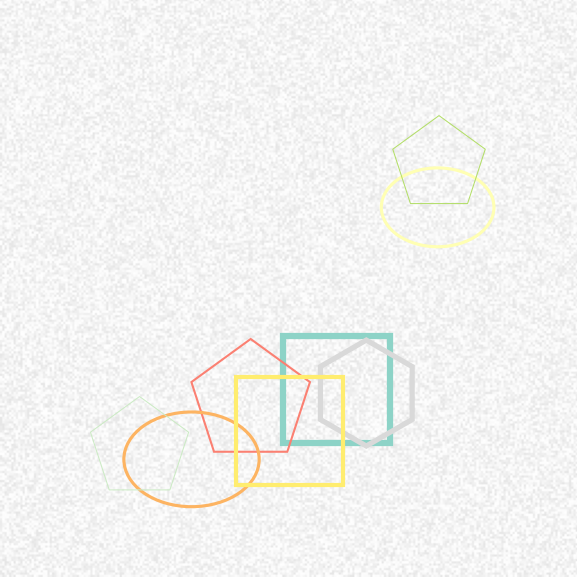[{"shape": "square", "thickness": 3, "radius": 0.46, "center": [0.582, 0.325]}, {"shape": "oval", "thickness": 1.5, "radius": 0.49, "center": [0.758, 0.64]}, {"shape": "pentagon", "thickness": 1, "radius": 0.54, "center": [0.434, 0.304]}, {"shape": "oval", "thickness": 1.5, "radius": 0.59, "center": [0.332, 0.204]}, {"shape": "pentagon", "thickness": 0.5, "radius": 0.42, "center": [0.76, 0.715]}, {"shape": "hexagon", "thickness": 2.5, "radius": 0.46, "center": [0.634, 0.319]}, {"shape": "pentagon", "thickness": 0.5, "radius": 0.45, "center": [0.242, 0.223]}, {"shape": "square", "thickness": 2, "radius": 0.47, "center": [0.501, 0.253]}]